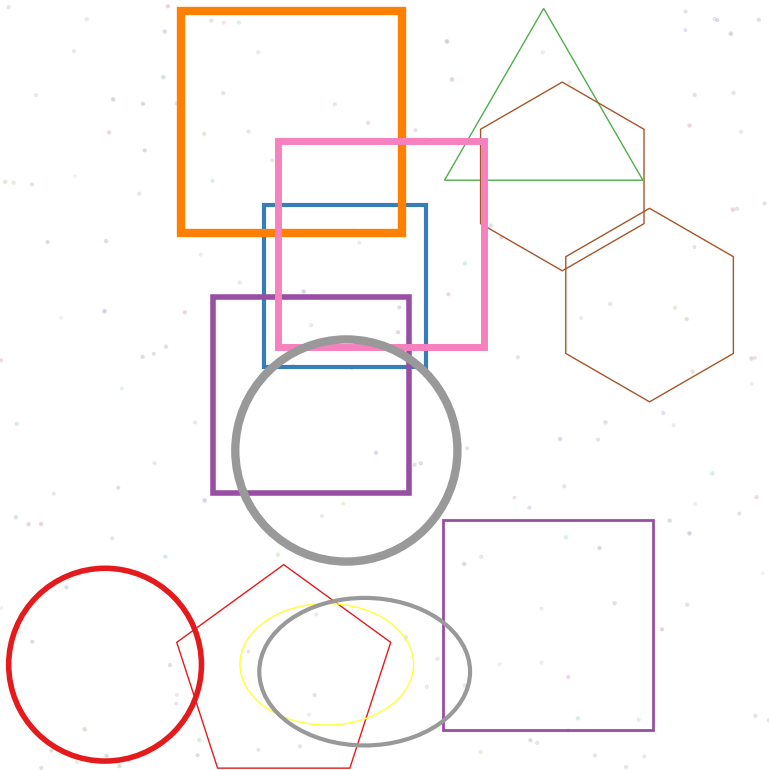[{"shape": "pentagon", "thickness": 0.5, "radius": 0.73, "center": [0.368, 0.121]}, {"shape": "circle", "thickness": 2, "radius": 0.63, "center": [0.136, 0.137]}, {"shape": "square", "thickness": 1.5, "radius": 0.53, "center": [0.448, 0.629]}, {"shape": "triangle", "thickness": 0.5, "radius": 0.74, "center": [0.706, 0.84]}, {"shape": "square", "thickness": 1, "radius": 0.68, "center": [0.712, 0.188]}, {"shape": "square", "thickness": 2, "radius": 0.64, "center": [0.403, 0.487]}, {"shape": "square", "thickness": 3, "radius": 0.72, "center": [0.378, 0.842]}, {"shape": "oval", "thickness": 0.5, "radius": 0.56, "center": [0.424, 0.137]}, {"shape": "hexagon", "thickness": 0.5, "radius": 0.63, "center": [0.844, 0.604]}, {"shape": "hexagon", "thickness": 0.5, "radius": 0.61, "center": [0.73, 0.771]}, {"shape": "square", "thickness": 2.5, "radius": 0.67, "center": [0.495, 0.683]}, {"shape": "circle", "thickness": 3, "radius": 0.72, "center": [0.45, 0.415]}, {"shape": "oval", "thickness": 1.5, "radius": 0.68, "center": [0.474, 0.128]}]